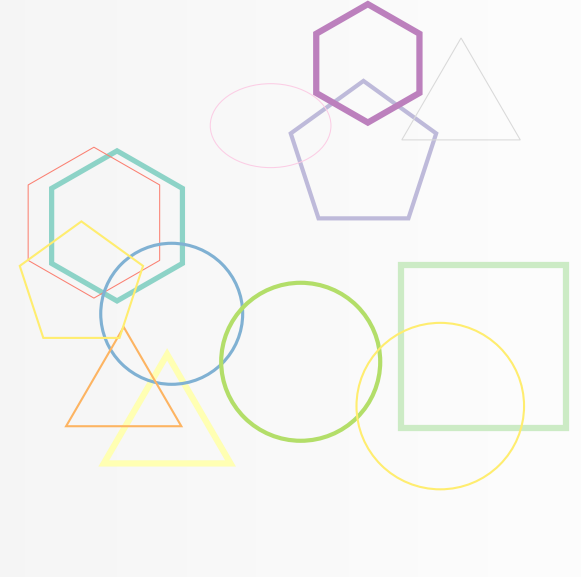[{"shape": "hexagon", "thickness": 2.5, "radius": 0.65, "center": [0.201, 0.608]}, {"shape": "triangle", "thickness": 3, "radius": 0.63, "center": [0.288, 0.26]}, {"shape": "pentagon", "thickness": 2, "radius": 0.66, "center": [0.625, 0.727]}, {"shape": "hexagon", "thickness": 0.5, "radius": 0.65, "center": [0.162, 0.614]}, {"shape": "circle", "thickness": 1.5, "radius": 0.61, "center": [0.295, 0.456]}, {"shape": "triangle", "thickness": 1, "radius": 0.57, "center": [0.213, 0.318]}, {"shape": "circle", "thickness": 2, "radius": 0.68, "center": [0.517, 0.373]}, {"shape": "oval", "thickness": 0.5, "radius": 0.52, "center": [0.466, 0.782]}, {"shape": "triangle", "thickness": 0.5, "radius": 0.59, "center": [0.793, 0.816]}, {"shape": "hexagon", "thickness": 3, "radius": 0.51, "center": [0.633, 0.889]}, {"shape": "square", "thickness": 3, "radius": 0.71, "center": [0.832, 0.399]}, {"shape": "circle", "thickness": 1, "radius": 0.72, "center": [0.757, 0.296]}, {"shape": "pentagon", "thickness": 1, "radius": 0.56, "center": [0.14, 0.504]}]